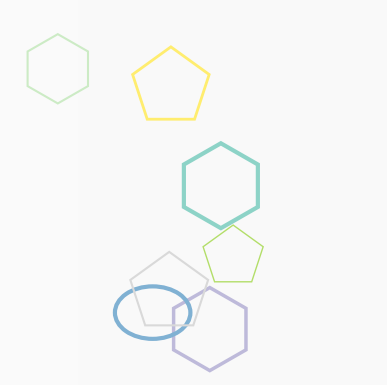[{"shape": "hexagon", "thickness": 3, "radius": 0.55, "center": [0.57, 0.518]}, {"shape": "hexagon", "thickness": 2.5, "radius": 0.54, "center": [0.541, 0.145]}, {"shape": "oval", "thickness": 3, "radius": 0.49, "center": [0.394, 0.188]}, {"shape": "pentagon", "thickness": 1, "radius": 0.41, "center": [0.602, 0.334]}, {"shape": "pentagon", "thickness": 1.5, "radius": 0.53, "center": [0.437, 0.24]}, {"shape": "hexagon", "thickness": 1.5, "radius": 0.45, "center": [0.149, 0.821]}, {"shape": "pentagon", "thickness": 2, "radius": 0.52, "center": [0.441, 0.774]}]